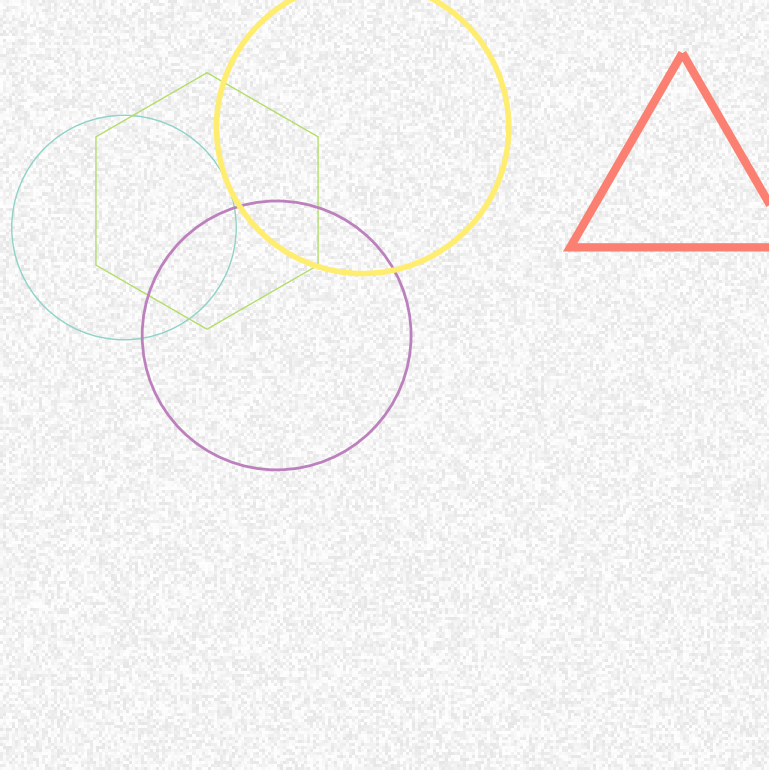[{"shape": "circle", "thickness": 0.5, "radius": 0.73, "center": [0.161, 0.705]}, {"shape": "triangle", "thickness": 3, "radius": 0.84, "center": [0.886, 0.763]}, {"shape": "hexagon", "thickness": 0.5, "radius": 0.83, "center": [0.269, 0.739]}, {"shape": "circle", "thickness": 1, "radius": 0.87, "center": [0.359, 0.564]}, {"shape": "circle", "thickness": 2, "radius": 0.95, "center": [0.471, 0.835]}]